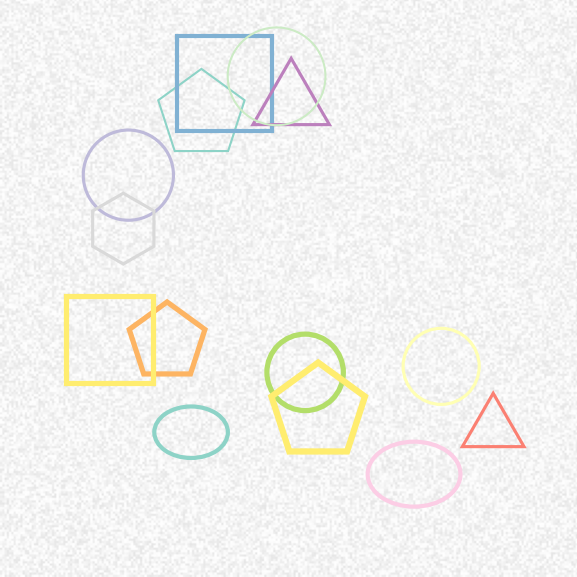[{"shape": "oval", "thickness": 2, "radius": 0.32, "center": [0.331, 0.251]}, {"shape": "pentagon", "thickness": 1, "radius": 0.39, "center": [0.349, 0.801]}, {"shape": "circle", "thickness": 1.5, "radius": 0.33, "center": [0.764, 0.365]}, {"shape": "circle", "thickness": 1.5, "radius": 0.39, "center": [0.222, 0.696]}, {"shape": "triangle", "thickness": 1.5, "radius": 0.31, "center": [0.854, 0.257]}, {"shape": "square", "thickness": 2, "radius": 0.41, "center": [0.389, 0.855]}, {"shape": "pentagon", "thickness": 2.5, "radius": 0.34, "center": [0.289, 0.407]}, {"shape": "circle", "thickness": 2.5, "radius": 0.33, "center": [0.528, 0.354]}, {"shape": "oval", "thickness": 2, "radius": 0.4, "center": [0.717, 0.178]}, {"shape": "hexagon", "thickness": 1.5, "radius": 0.31, "center": [0.214, 0.603]}, {"shape": "triangle", "thickness": 1.5, "radius": 0.38, "center": [0.504, 0.822]}, {"shape": "circle", "thickness": 1, "radius": 0.42, "center": [0.479, 0.867]}, {"shape": "pentagon", "thickness": 3, "radius": 0.43, "center": [0.551, 0.286]}, {"shape": "square", "thickness": 2.5, "radius": 0.38, "center": [0.19, 0.411]}]